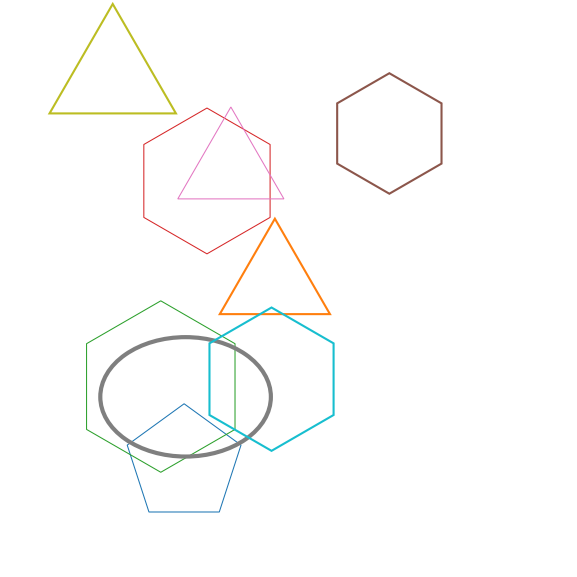[{"shape": "pentagon", "thickness": 0.5, "radius": 0.52, "center": [0.319, 0.196]}, {"shape": "triangle", "thickness": 1, "radius": 0.55, "center": [0.476, 0.51]}, {"shape": "hexagon", "thickness": 0.5, "radius": 0.74, "center": [0.278, 0.33]}, {"shape": "hexagon", "thickness": 0.5, "radius": 0.63, "center": [0.358, 0.686]}, {"shape": "hexagon", "thickness": 1, "radius": 0.52, "center": [0.674, 0.768]}, {"shape": "triangle", "thickness": 0.5, "radius": 0.53, "center": [0.4, 0.708]}, {"shape": "oval", "thickness": 2, "radius": 0.74, "center": [0.321, 0.312]}, {"shape": "triangle", "thickness": 1, "radius": 0.63, "center": [0.195, 0.866]}, {"shape": "hexagon", "thickness": 1, "radius": 0.62, "center": [0.47, 0.343]}]